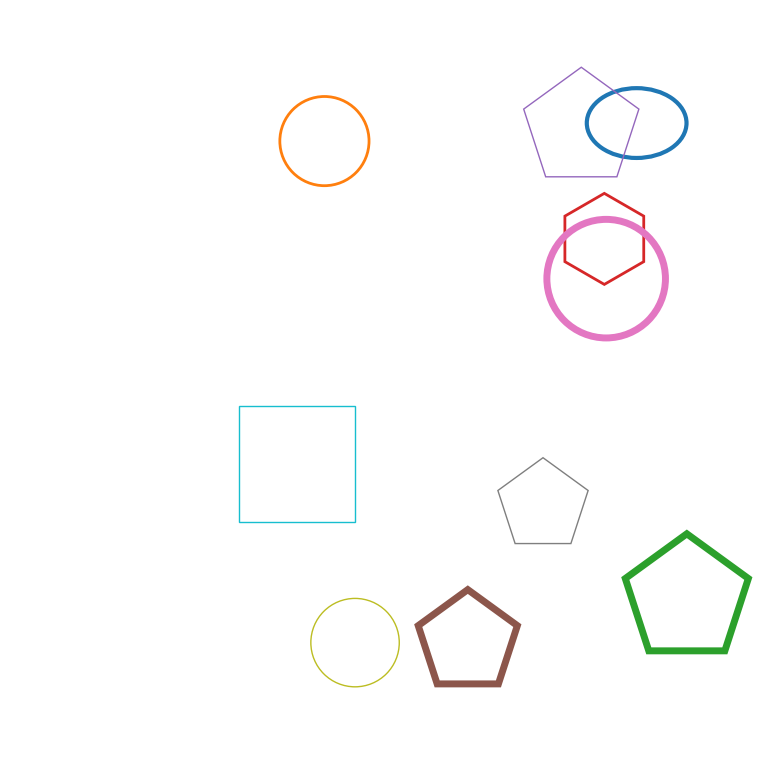[{"shape": "oval", "thickness": 1.5, "radius": 0.32, "center": [0.827, 0.84]}, {"shape": "circle", "thickness": 1, "radius": 0.29, "center": [0.421, 0.817]}, {"shape": "pentagon", "thickness": 2.5, "radius": 0.42, "center": [0.892, 0.223]}, {"shape": "hexagon", "thickness": 1, "radius": 0.3, "center": [0.785, 0.69]}, {"shape": "pentagon", "thickness": 0.5, "radius": 0.39, "center": [0.755, 0.834]}, {"shape": "pentagon", "thickness": 2.5, "radius": 0.34, "center": [0.608, 0.167]}, {"shape": "circle", "thickness": 2.5, "radius": 0.38, "center": [0.787, 0.638]}, {"shape": "pentagon", "thickness": 0.5, "radius": 0.31, "center": [0.705, 0.344]}, {"shape": "circle", "thickness": 0.5, "radius": 0.29, "center": [0.461, 0.165]}, {"shape": "square", "thickness": 0.5, "radius": 0.38, "center": [0.385, 0.398]}]